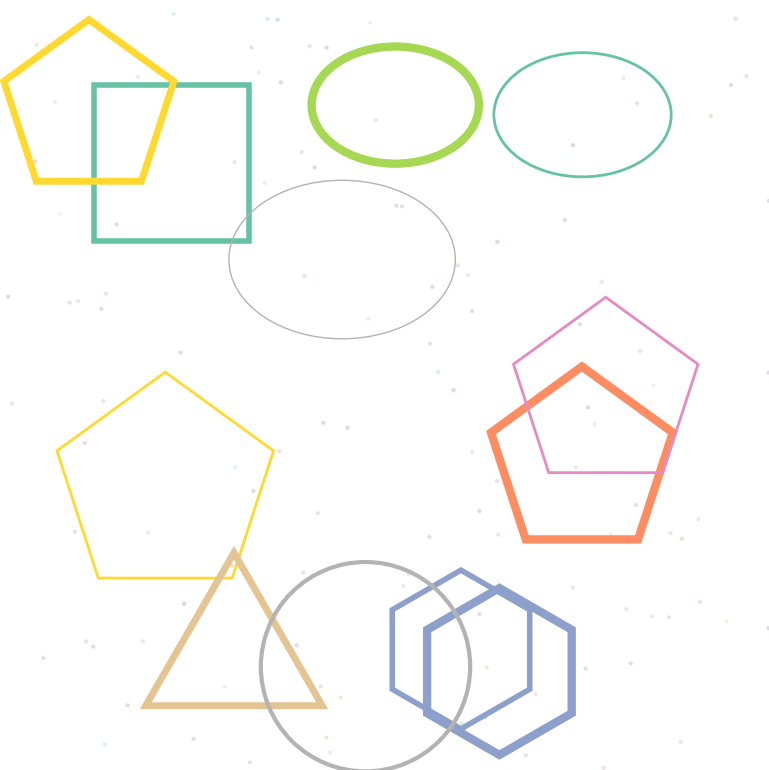[{"shape": "oval", "thickness": 1, "radius": 0.58, "center": [0.757, 0.851]}, {"shape": "square", "thickness": 2, "radius": 0.51, "center": [0.223, 0.789]}, {"shape": "pentagon", "thickness": 3, "radius": 0.62, "center": [0.756, 0.4]}, {"shape": "hexagon", "thickness": 3, "radius": 0.54, "center": [0.649, 0.128]}, {"shape": "hexagon", "thickness": 2, "radius": 0.52, "center": [0.599, 0.156]}, {"shape": "pentagon", "thickness": 1, "radius": 0.63, "center": [0.787, 0.488]}, {"shape": "oval", "thickness": 3, "radius": 0.54, "center": [0.513, 0.864]}, {"shape": "pentagon", "thickness": 2.5, "radius": 0.58, "center": [0.115, 0.859]}, {"shape": "pentagon", "thickness": 1, "radius": 0.74, "center": [0.215, 0.369]}, {"shape": "triangle", "thickness": 2.5, "radius": 0.66, "center": [0.304, 0.15]}, {"shape": "circle", "thickness": 1.5, "radius": 0.68, "center": [0.475, 0.134]}, {"shape": "oval", "thickness": 0.5, "radius": 0.74, "center": [0.444, 0.663]}]